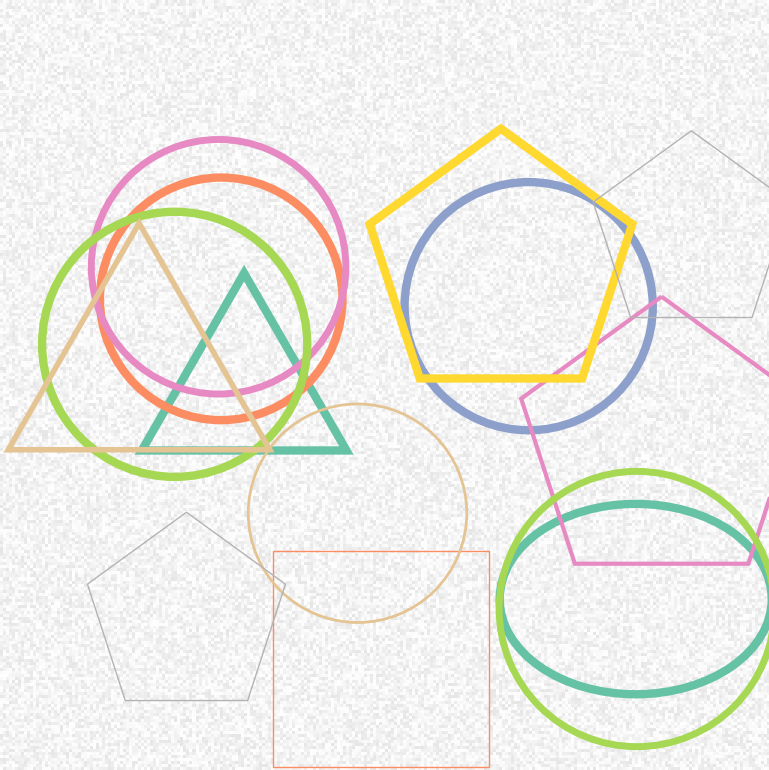[{"shape": "oval", "thickness": 3, "radius": 0.88, "center": [0.826, 0.222]}, {"shape": "triangle", "thickness": 3, "radius": 0.77, "center": [0.317, 0.492]}, {"shape": "square", "thickness": 0.5, "radius": 0.7, "center": [0.495, 0.144]}, {"shape": "circle", "thickness": 3, "radius": 0.79, "center": [0.287, 0.612]}, {"shape": "circle", "thickness": 3, "radius": 0.81, "center": [0.687, 0.602]}, {"shape": "pentagon", "thickness": 1.5, "radius": 0.96, "center": [0.859, 0.423]}, {"shape": "circle", "thickness": 2.5, "radius": 0.83, "center": [0.284, 0.654]}, {"shape": "circle", "thickness": 2.5, "radius": 0.89, "center": [0.827, 0.209]}, {"shape": "circle", "thickness": 3, "radius": 0.86, "center": [0.227, 0.553]}, {"shape": "pentagon", "thickness": 3, "radius": 0.9, "center": [0.651, 0.654]}, {"shape": "triangle", "thickness": 2, "radius": 0.98, "center": [0.181, 0.514]}, {"shape": "circle", "thickness": 1, "radius": 0.71, "center": [0.464, 0.333]}, {"shape": "pentagon", "thickness": 0.5, "radius": 0.68, "center": [0.242, 0.2]}, {"shape": "pentagon", "thickness": 0.5, "radius": 0.67, "center": [0.898, 0.696]}]